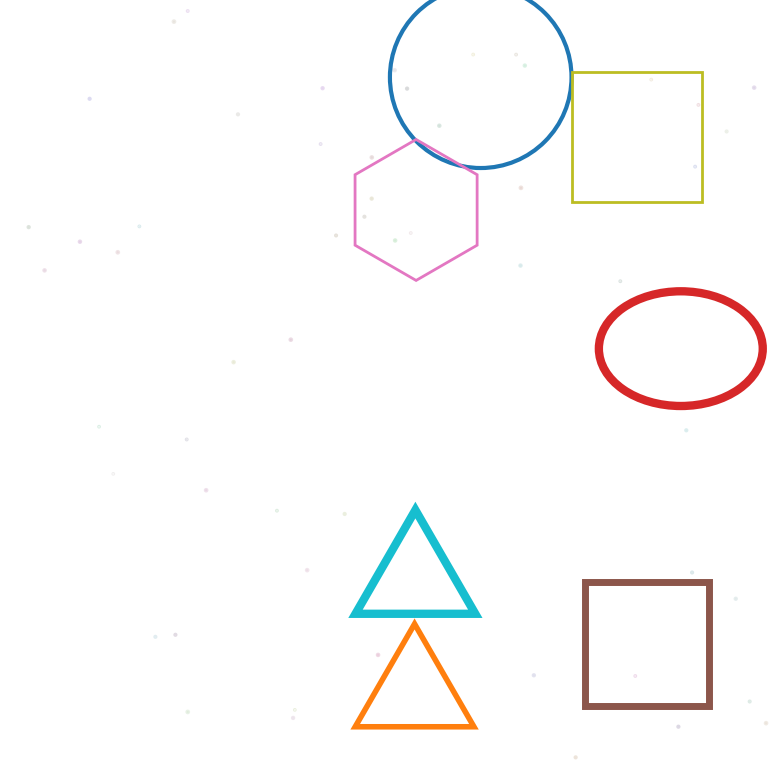[{"shape": "circle", "thickness": 1.5, "radius": 0.59, "center": [0.624, 0.9]}, {"shape": "triangle", "thickness": 2, "radius": 0.45, "center": [0.538, 0.101]}, {"shape": "oval", "thickness": 3, "radius": 0.53, "center": [0.884, 0.547]}, {"shape": "square", "thickness": 2.5, "radius": 0.4, "center": [0.84, 0.163]}, {"shape": "hexagon", "thickness": 1, "radius": 0.46, "center": [0.54, 0.727]}, {"shape": "square", "thickness": 1, "radius": 0.42, "center": [0.828, 0.822]}, {"shape": "triangle", "thickness": 3, "radius": 0.45, "center": [0.539, 0.248]}]